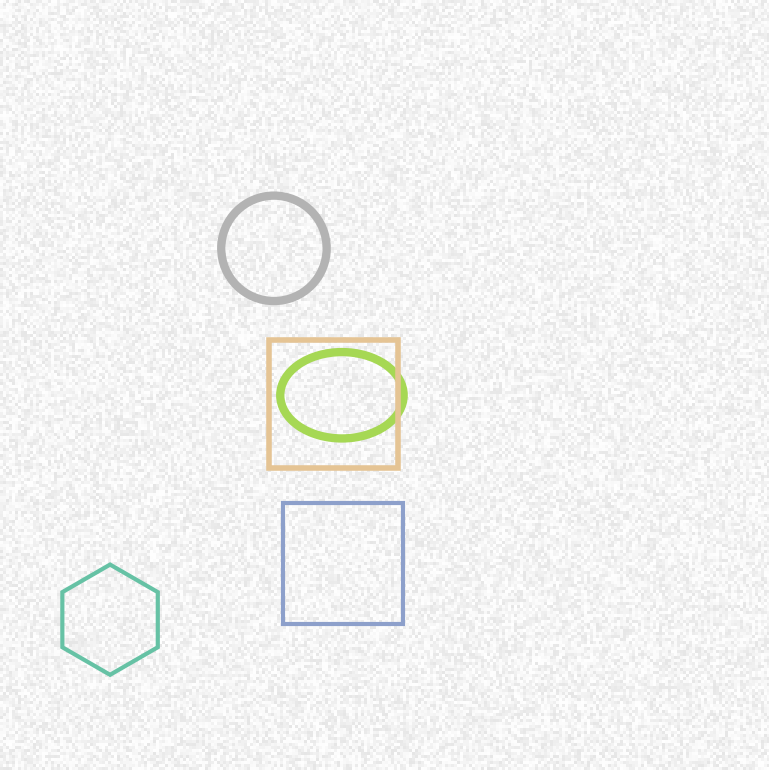[{"shape": "hexagon", "thickness": 1.5, "radius": 0.36, "center": [0.143, 0.195]}, {"shape": "square", "thickness": 1.5, "radius": 0.39, "center": [0.445, 0.268]}, {"shape": "oval", "thickness": 3, "radius": 0.4, "center": [0.444, 0.487]}, {"shape": "square", "thickness": 2, "radius": 0.42, "center": [0.433, 0.475]}, {"shape": "circle", "thickness": 3, "radius": 0.34, "center": [0.356, 0.677]}]